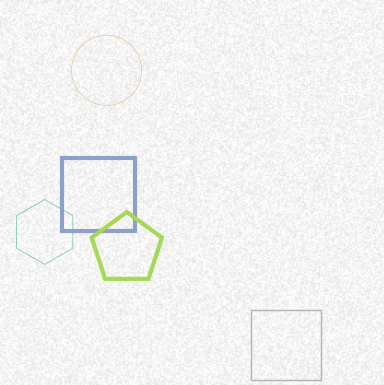[{"shape": "hexagon", "thickness": 0.5, "radius": 0.42, "center": [0.116, 0.397]}, {"shape": "square", "thickness": 3, "radius": 0.47, "center": [0.256, 0.494]}, {"shape": "pentagon", "thickness": 3, "radius": 0.48, "center": [0.329, 0.353]}, {"shape": "circle", "thickness": 0.5, "radius": 0.46, "center": [0.277, 0.817]}, {"shape": "square", "thickness": 1, "radius": 0.45, "center": [0.744, 0.105]}]